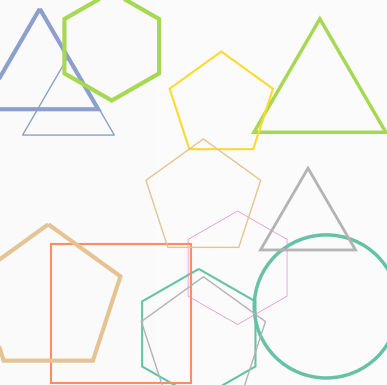[{"shape": "circle", "thickness": 2.5, "radius": 0.93, "center": [0.842, 0.204]}, {"shape": "hexagon", "thickness": 1.5, "radius": 0.84, "center": [0.513, 0.133]}, {"shape": "square", "thickness": 1.5, "radius": 0.9, "center": [0.312, 0.186]}, {"shape": "triangle", "thickness": 3, "radius": 0.87, "center": [0.103, 0.803]}, {"shape": "triangle", "thickness": 1, "radius": 0.68, "center": [0.177, 0.717]}, {"shape": "hexagon", "thickness": 0.5, "radius": 0.74, "center": [0.613, 0.304]}, {"shape": "triangle", "thickness": 2.5, "radius": 0.98, "center": [0.825, 0.755]}, {"shape": "hexagon", "thickness": 3, "radius": 0.71, "center": [0.288, 0.88]}, {"shape": "pentagon", "thickness": 1.5, "radius": 0.7, "center": [0.571, 0.726]}, {"shape": "pentagon", "thickness": 1, "radius": 0.78, "center": [0.525, 0.483]}, {"shape": "pentagon", "thickness": 3, "radius": 0.98, "center": [0.125, 0.222]}, {"shape": "triangle", "thickness": 2, "radius": 0.71, "center": [0.795, 0.422]}, {"shape": "pentagon", "thickness": 1, "radius": 0.84, "center": [0.525, 0.113]}]